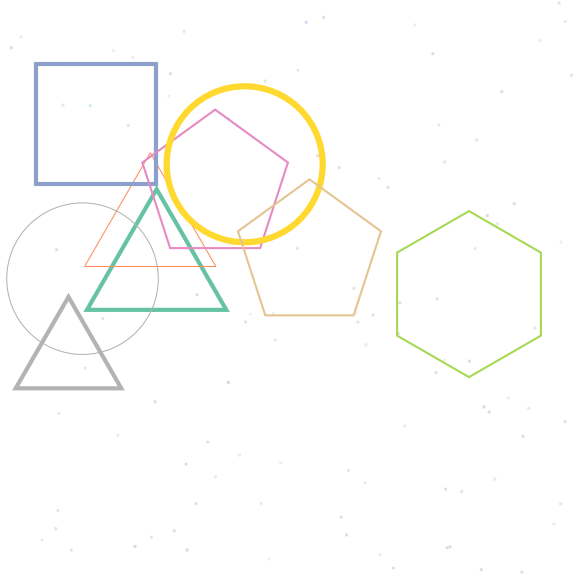[{"shape": "triangle", "thickness": 2, "radius": 0.7, "center": [0.271, 0.532]}, {"shape": "triangle", "thickness": 0.5, "radius": 0.66, "center": [0.26, 0.603]}, {"shape": "square", "thickness": 2, "radius": 0.52, "center": [0.166, 0.784]}, {"shape": "pentagon", "thickness": 1, "radius": 0.66, "center": [0.373, 0.677]}, {"shape": "hexagon", "thickness": 1, "radius": 0.72, "center": [0.812, 0.49]}, {"shape": "circle", "thickness": 3, "radius": 0.68, "center": [0.424, 0.715]}, {"shape": "pentagon", "thickness": 1, "radius": 0.65, "center": [0.536, 0.558]}, {"shape": "circle", "thickness": 0.5, "radius": 0.66, "center": [0.143, 0.517]}, {"shape": "triangle", "thickness": 2, "radius": 0.53, "center": [0.119, 0.379]}]